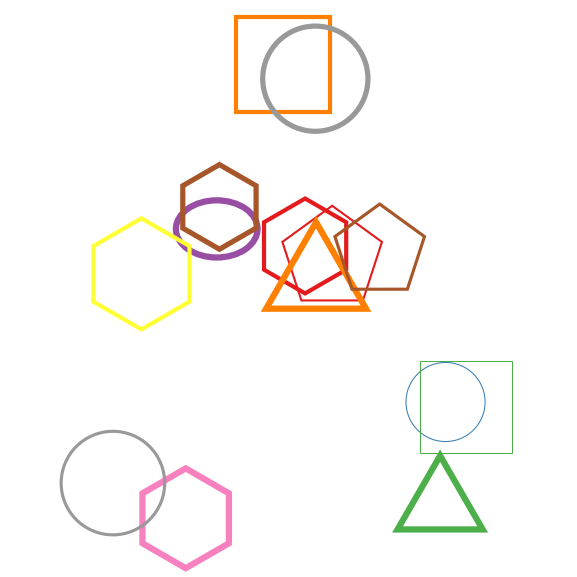[{"shape": "pentagon", "thickness": 1, "radius": 0.45, "center": [0.575, 0.552]}, {"shape": "hexagon", "thickness": 2, "radius": 0.41, "center": [0.528, 0.573]}, {"shape": "circle", "thickness": 0.5, "radius": 0.34, "center": [0.771, 0.303]}, {"shape": "triangle", "thickness": 3, "radius": 0.43, "center": [0.762, 0.125]}, {"shape": "square", "thickness": 0.5, "radius": 0.4, "center": [0.806, 0.295]}, {"shape": "oval", "thickness": 3, "radius": 0.35, "center": [0.375, 0.603]}, {"shape": "square", "thickness": 2, "radius": 0.41, "center": [0.49, 0.887]}, {"shape": "triangle", "thickness": 3, "radius": 0.5, "center": [0.547, 0.515]}, {"shape": "hexagon", "thickness": 2, "radius": 0.48, "center": [0.245, 0.525]}, {"shape": "pentagon", "thickness": 1.5, "radius": 0.41, "center": [0.657, 0.564]}, {"shape": "hexagon", "thickness": 2.5, "radius": 0.37, "center": [0.38, 0.641]}, {"shape": "hexagon", "thickness": 3, "radius": 0.43, "center": [0.322, 0.102]}, {"shape": "circle", "thickness": 1.5, "radius": 0.45, "center": [0.196, 0.163]}, {"shape": "circle", "thickness": 2.5, "radius": 0.46, "center": [0.546, 0.863]}]